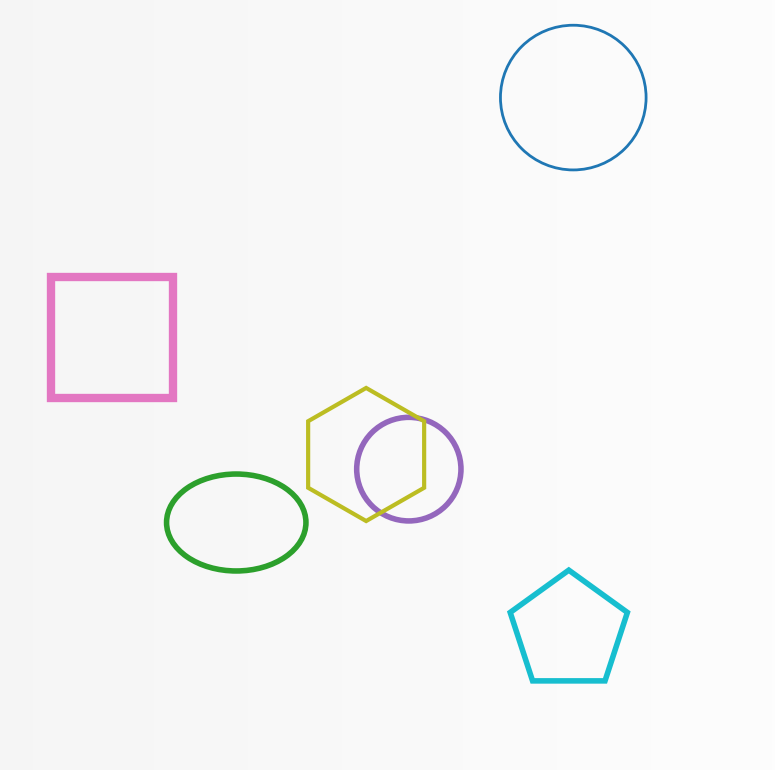[{"shape": "circle", "thickness": 1, "radius": 0.47, "center": [0.74, 0.873]}, {"shape": "oval", "thickness": 2, "radius": 0.45, "center": [0.305, 0.321]}, {"shape": "circle", "thickness": 2, "radius": 0.34, "center": [0.528, 0.391]}, {"shape": "square", "thickness": 3, "radius": 0.39, "center": [0.144, 0.562]}, {"shape": "hexagon", "thickness": 1.5, "radius": 0.43, "center": [0.472, 0.41]}, {"shape": "pentagon", "thickness": 2, "radius": 0.4, "center": [0.734, 0.18]}]